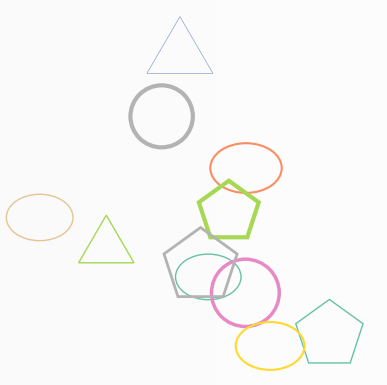[{"shape": "pentagon", "thickness": 1, "radius": 0.46, "center": [0.85, 0.131]}, {"shape": "oval", "thickness": 1, "radius": 0.42, "center": [0.538, 0.281]}, {"shape": "oval", "thickness": 1.5, "radius": 0.46, "center": [0.635, 0.564]}, {"shape": "triangle", "thickness": 0.5, "radius": 0.49, "center": [0.464, 0.859]}, {"shape": "circle", "thickness": 2.5, "radius": 0.44, "center": [0.633, 0.239]}, {"shape": "triangle", "thickness": 1, "radius": 0.41, "center": [0.274, 0.359]}, {"shape": "pentagon", "thickness": 3, "radius": 0.41, "center": [0.59, 0.449]}, {"shape": "oval", "thickness": 1.5, "radius": 0.44, "center": [0.697, 0.101]}, {"shape": "oval", "thickness": 1, "radius": 0.43, "center": [0.102, 0.435]}, {"shape": "circle", "thickness": 3, "radius": 0.4, "center": [0.417, 0.698]}, {"shape": "pentagon", "thickness": 2, "radius": 0.5, "center": [0.518, 0.31]}]